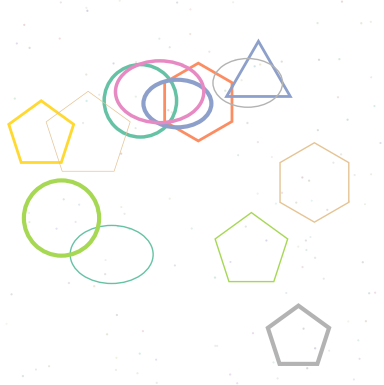[{"shape": "circle", "thickness": 2.5, "radius": 0.47, "center": [0.365, 0.738]}, {"shape": "oval", "thickness": 1, "radius": 0.54, "center": [0.29, 0.339]}, {"shape": "hexagon", "thickness": 2, "radius": 0.5, "center": [0.515, 0.735]}, {"shape": "triangle", "thickness": 2, "radius": 0.48, "center": [0.671, 0.797]}, {"shape": "oval", "thickness": 3, "radius": 0.44, "center": [0.461, 0.731]}, {"shape": "oval", "thickness": 2.5, "radius": 0.57, "center": [0.415, 0.762]}, {"shape": "pentagon", "thickness": 1, "radius": 0.5, "center": [0.653, 0.349]}, {"shape": "circle", "thickness": 3, "radius": 0.49, "center": [0.16, 0.434]}, {"shape": "pentagon", "thickness": 2, "radius": 0.44, "center": [0.107, 0.65]}, {"shape": "hexagon", "thickness": 1, "radius": 0.52, "center": [0.817, 0.526]}, {"shape": "pentagon", "thickness": 0.5, "radius": 0.57, "center": [0.229, 0.648]}, {"shape": "oval", "thickness": 1, "radius": 0.45, "center": [0.643, 0.785]}, {"shape": "pentagon", "thickness": 3, "radius": 0.42, "center": [0.775, 0.122]}]